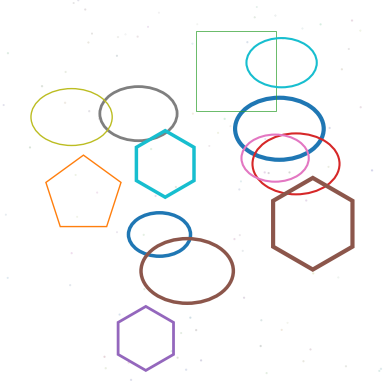[{"shape": "oval", "thickness": 2.5, "radius": 0.4, "center": [0.414, 0.391]}, {"shape": "oval", "thickness": 3, "radius": 0.58, "center": [0.726, 0.666]}, {"shape": "pentagon", "thickness": 1, "radius": 0.51, "center": [0.217, 0.494]}, {"shape": "square", "thickness": 0.5, "radius": 0.52, "center": [0.614, 0.815]}, {"shape": "oval", "thickness": 1.5, "radius": 0.57, "center": [0.769, 0.574]}, {"shape": "hexagon", "thickness": 2, "radius": 0.42, "center": [0.379, 0.121]}, {"shape": "oval", "thickness": 2.5, "radius": 0.6, "center": [0.486, 0.296]}, {"shape": "hexagon", "thickness": 3, "radius": 0.6, "center": [0.812, 0.419]}, {"shape": "oval", "thickness": 1.5, "radius": 0.44, "center": [0.715, 0.589]}, {"shape": "oval", "thickness": 2, "radius": 0.5, "center": [0.36, 0.705]}, {"shape": "oval", "thickness": 1, "radius": 0.53, "center": [0.186, 0.696]}, {"shape": "oval", "thickness": 1.5, "radius": 0.46, "center": [0.731, 0.837]}, {"shape": "hexagon", "thickness": 2.5, "radius": 0.43, "center": [0.429, 0.574]}]